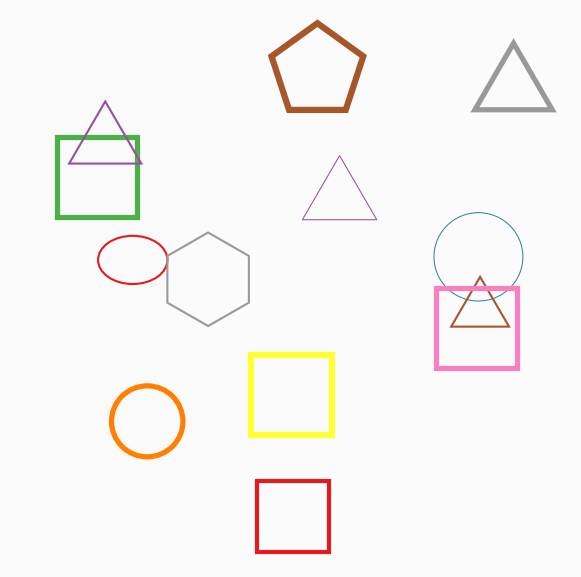[{"shape": "oval", "thickness": 1, "radius": 0.3, "center": [0.228, 0.549]}, {"shape": "square", "thickness": 2, "radius": 0.31, "center": [0.505, 0.105]}, {"shape": "circle", "thickness": 0.5, "radius": 0.38, "center": [0.823, 0.554]}, {"shape": "square", "thickness": 2.5, "radius": 0.35, "center": [0.166, 0.693]}, {"shape": "triangle", "thickness": 1, "radius": 0.36, "center": [0.181, 0.752]}, {"shape": "triangle", "thickness": 0.5, "radius": 0.37, "center": [0.584, 0.656]}, {"shape": "circle", "thickness": 2.5, "radius": 0.31, "center": [0.253, 0.27]}, {"shape": "square", "thickness": 3, "radius": 0.35, "center": [0.502, 0.315]}, {"shape": "triangle", "thickness": 1, "radius": 0.29, "center": [0.826, 0.462]}, {"shape": "pentagon", "thickness": 3, "radius": 0.41, "center": [0.546, 0.876]}, {"shape": "square", "thickness": 2.5, "radius": 0.35, "center": [0.82, 0.431]}, {"shape": "triangle", "thickness": 2.5, "radius": 0.38, "center": [0.884, 0.847]}, {"shape": "hexagon", "thickness": 1, "radius": 0.4, "center": [0.358, 0.516]}]